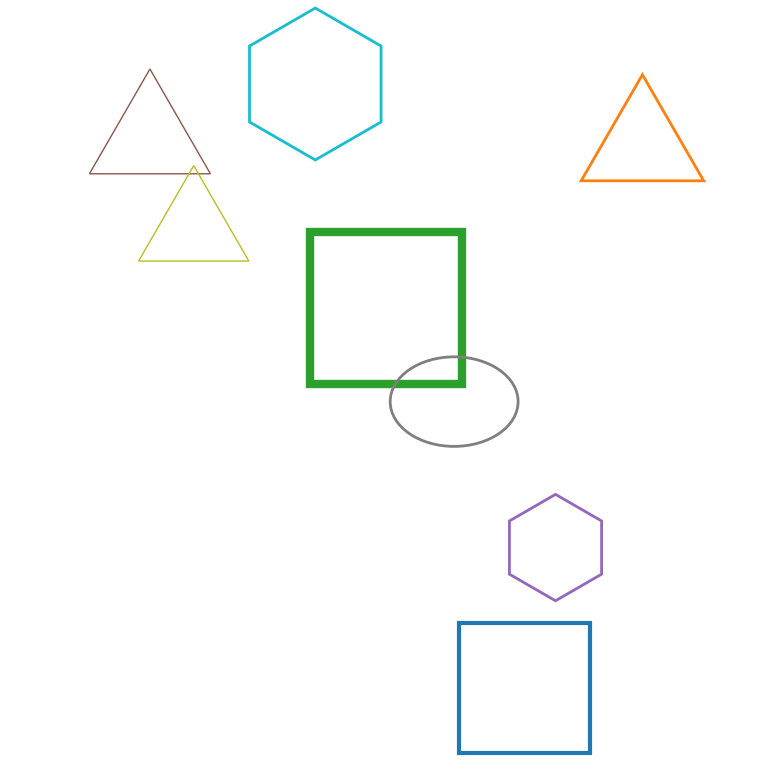[{"shape": "square", "thickness": 1.5, "radius": 0.42, "center": [0.681, 0.107]}, {"shape": "triangle", "thickness": 1, "radius": 0.46, "center": [0.834, 0.811]}, {"shape": "square", "thickness": 3, "radius": 0.49, "center": [0.501, 0.6]}, {"shape": "hexagon", "thickness": 1, "radius": 0.35, "center": [0.721, 0.289]}, {"shape": "triangle", "thickness": 0.5, "radius": 0.45, "center": [0.195, 0.82]}, {"shape": "oval", "thickness": 1, "radius": 0.42, "center": [0.59, 0.478]}, {"shape": "triangle", "thickness": 0.5, "radius": 0.41, "center": [0.252, 0.702]}, {"shape": "hexagon", "thickness": 1, "radius": 0.49, "center": [0.409, 0.891]}]